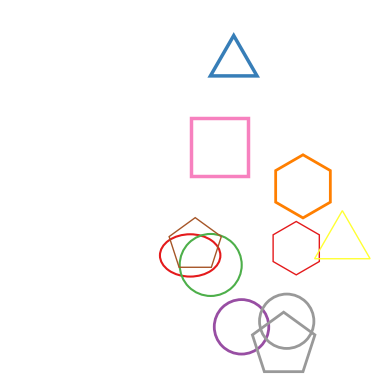[{"shape": "hexagon", "thickness": 1, "radius": 0.35, "center": [0.769, 0.355]}, {"shape": "oval", "thickness": 1.5, "radius": 0.39, "center": [0.494, 0.337]}, {"shape": "triangle", "thickness": 2.5, "radius": 0.35, "center": [0.607, 0.838]}, {"shape": "circle", "thickness": 1.5, "radius": 0.4, "center": [0.547, 0.312]}, {"shape": "circle", "thickness": 2, "radius": 0.35, "center": [0.627, 0.151]}, {"shape": "hexagon", "thickness": 2, "radius": 0.41, "center": [0.787, 0.516]}, {"shape": "triangle", "thickness": 1, "radius": 0.42, "center": [0.889, 0.37]}, {"shape": "pentagon", "thickness": 1, "radius": 0.36, "center": [0.507, 0.363]}, {"shape": "square", "thickness": 2.5, "radius": 0.37, "center": [0.571, 0.618]}, {"shape": "circle", "thickness": 2, "radius": 0.35, "center": [0.745, 0.166]}, {"shape": "pentagon", "thickness": 2, "radius": 0.43, "center": [0.737, 0.104]}]